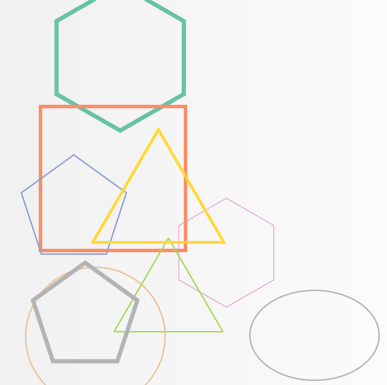[{"shape": "hexagon", "thickness": 3, "radius": 0.95, "center": [0.31, 0.85]}, {"shape": "square", "thickness": 2.5, "radius": 0.93, "center": [0.291, 0.538]}, {"shape": "pentagon", "thickness": 1, "radius": 0.71, "center": [0.191, 0.455]}, {"shape": "hexagon", "thickness": 0.5, "radius": 0.71, "center": [0.584, 0.344]}, {"shape": "triangle", "thickness": 1, "radius": 0.81, "center": [0.435, 0.22]}, {"shape": "triangle", "thickness": 2, "radius": 0.98, "center": [0.409, 0.468]}, {"shape": "circle", "thickness": 1, "radius": 0.9, "center": [0.246, 0.126]}, {"shape": "oval", "thickness": 1, "radius": 0.83, "center": [0.812, 0.129]}, {"shape": "pentagon", "thickness": 3, "radius": 0.71, "center": [0.22, 0.176]}]